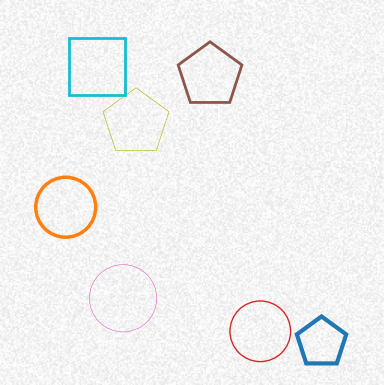[{"shape": "pentagon", "thickness": 3, "radius": 0.34, "center": [0.835, 0.111]}, {"shape": "circle", "thickness": 2.5, "radius": 0.39, "center": [0.171, 0.462]}, {"shape": "circle", "thickness": 1, "radius": 0.39, "center": [0.676, 0.14]}, {"shape": "pentagon", "thickness": 2, "radius": 0.44, "center": [0.546, 0.804]}, {"shape": "circle", "thickness": 0.5, "radius": 0.44, "center": [0.32, 0.225]}, {"shape": "pentagon", "thickness": 0.5, "radius": 0.45, "center": [0.353, 0.682]}, {"shape": "square", "thickness": 2, "radius": 0.37, "center": [0.252, 0.827]}]